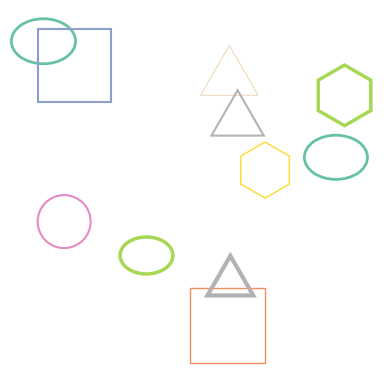[{"shape": "oval", "thickness": 2, "radius": 0.42, "center": [0.113, 0.893]}, {"shape": "oval", "thickness": 2, "radius": 0.41, "center": [0.873, 0.591]}, {"shape": "square", "thickness": 1, "radius": 0.49, "center": [0.591, 0.154]}, {"shape": "square", "thickness": 1.5, "radius": 0.47, "center": [0.193, 0.83]}, {"shape": "circle", "thickness": 1.5, "radius": 0.34, "center": [0.167, 0.424]}, {"shape": "hexagon", "thickness": 2.5, "radius": 0.39, "center": [0.895, 0.752]}, {"shape": "oval", "thickness": 2.5, "radius": 0.34, "center": [0.38, 0.336]}, {"shape": "hexagon", "thickness": 1, "radius": 0.36, "center": [0.689, 0.558]}, {"shape": "triangle", "thickness": 0.5, "radius": 0.43, "center": [0.596, 0.796]}, {"shape": "triangle", "thickness": 1.5, "radius": 0.39, "center": [0.617, 0.687]}, {"shape": "triangle", "thickness": 3, "radius": 0.34, "center": [0.598, 0.267]}]